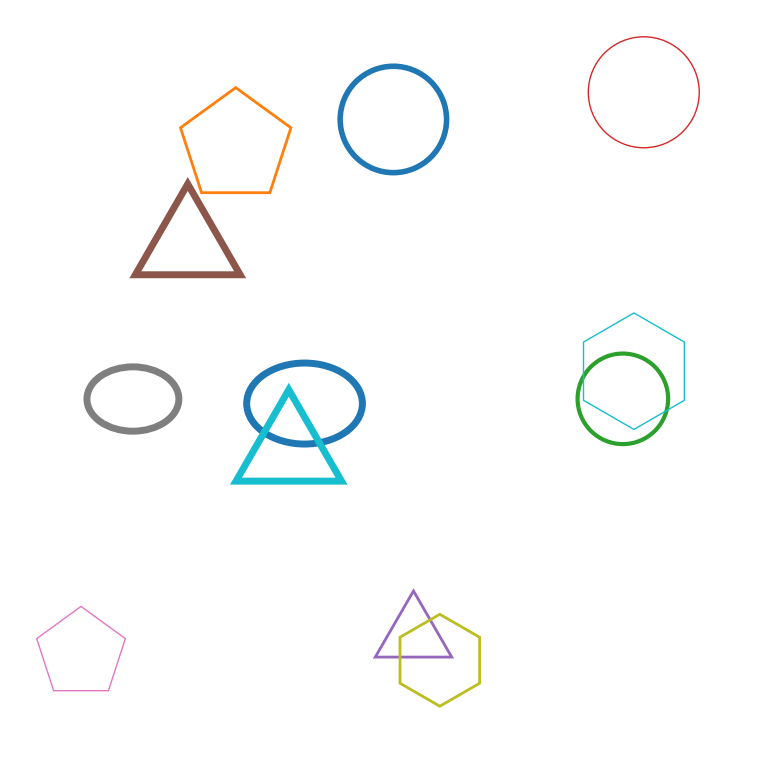[{"shape": "oval", "thickness": 2.5, "radius": 0.38, "center": [0.396, 0.476]}, {"shape": "circle", "thickness": 2, "radius": 0.35, "center": [0.511, 0.845]}, {"shape": "pentagon", "thickness": 1, "radius": 0.38, "center": [0.306, 0.811]}, {"shape": "circle", "thickness": 1.5, "radius": 0.29, "center": [0.809, 0.482]}, {"shape": "circle", "thickness": 0.5, "radius": 0.36, "center": [0.836, 0.88]}, {"shape": "triangle", "thickness": 1, "radius": 0.29, "center": [0.537, 0.175]}, {"shape": "triangle", "thickness": 2.5, "radius": 0.39, "center": [0.244, 0.682]}, {"shape": "pentagon", "thickness": 0.5, "radius": 0.3, "center": [0.105, 0.152]}, {"shape": "oval", "thickness": 2.5, "radius": 0.3, "center": [0.173, 0.482]}, {"shape": "hexagon", "thickness": 1, "radius": 0.3, "center": [0.571, 0.143]}, {"shape": "hexagon", "thickness": 0.5, "radius": 0.38, "center": [0.823, 0.518]}, {"shape": "triangle", "thickness": 2.5, "radius": 0.4, "center": [0.375, 0.415]}]